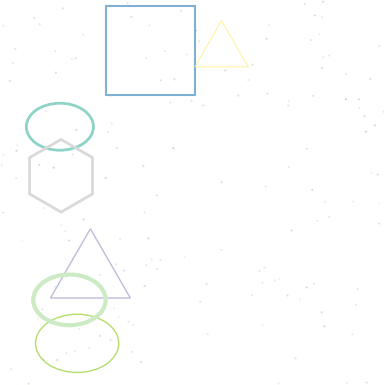[{"shape": "oval", "thickness": 2, "radius": 0.44, "center": [0.156, 0.671]}, {"shape": "triangle", "thickness": 1, "radius": 0.6, "center": [0.235, 0.286]}, {"shape": "square", "thickness": 1.5, "radius": 0.58, "center": [0.392, 0.87]}, {"shape": "oval", "thickness": 1, "radius": 0.54, "center": [0.2, 0.108]}, {"shape": "hexagon", "thickness": 2, "radius": 0.47, "center": [0.159, 0.543]}, {"shape": "oval", "thickness": 3, "radius": 0.47, "center": [0.18, 0.221]}, {"shape": "triangle", "thickness": 0.5, "radius": 0.4, "center": [0.575, 0.866]}]